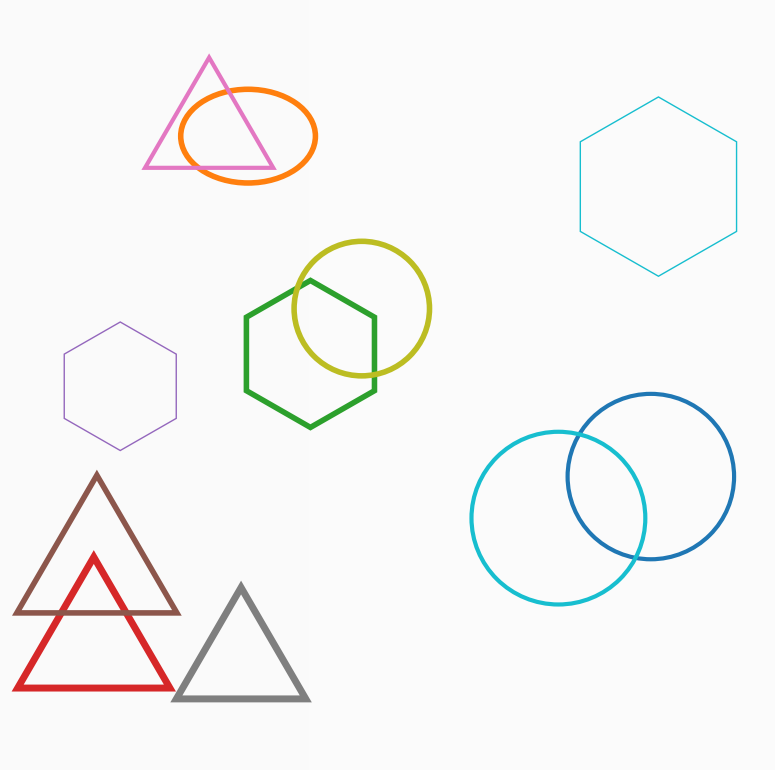[{"shape": "circle", "thickness": 1.5, "radius": 0.54, "center": [0.84, 0.381]}, {"shape": "oval", "thickness": 2, "radius": 0.43, "center": [0.32, 0.823]}, {"shape": "hexagon", "thickness": 2, "radius": 0.48, "center": [0.401, 0.54]}, {"shape": "triangle", "thickness": 2.5, "radius": 0.57, "center": [0.121, 0.163]}, {"shape": "hexagon", "thickness": 0.5, "radius": 0.42, "center": [0.155, 0.498]}, {"shape": "triangle", "thickness": 2, "radius": 0.6, "center": [0.125, 0.264]}, {"shape": "triangle", "thickness": 1.5, "radius": 0.48, "center": [0.27, 0.83]}, {"shape": "triangle", "thickness": 2.5, "radius": 0.48, "center": [0.311, 0.141]}, {"shape": "circle", "thickness": 2, "radius": 0.44, "center": [0.467, 0.599]}, {"shape": "hexagon", "thickness": 0.5, "radius": 0.58, "center": [0.85, 0.758]}, {"shape": "circle", "thickness": 1.5, "radius": 0.56, "center": [0.721, 0.327]}]